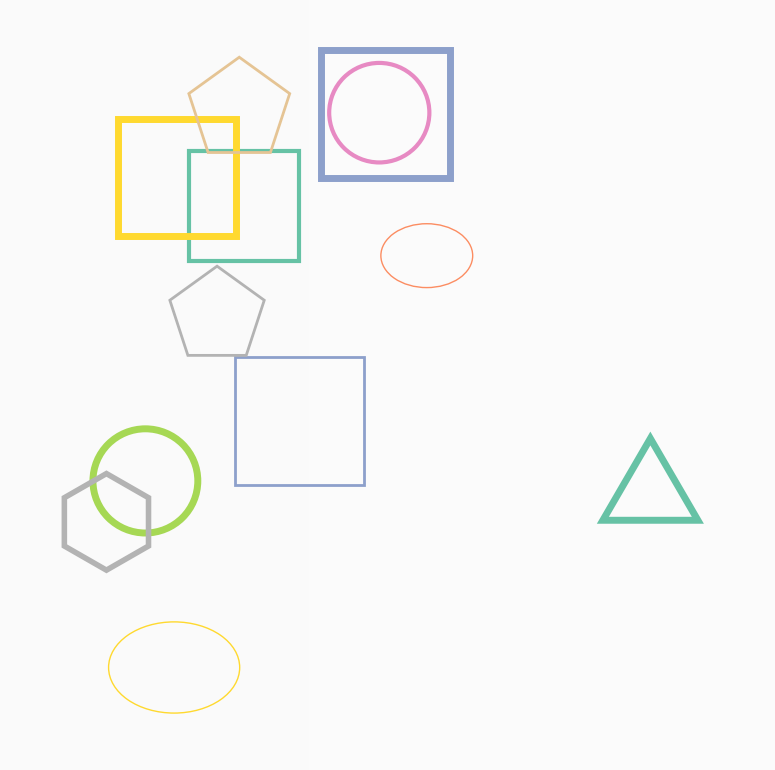[{"shape": "triangle", "thickness": 2.5, "radius": 0.35, "center": [0.839, 0.36]}, {"shape": "square", "thickness": 1.5, "radius": 0.36, "center": [0.315, 0.733]}, {"shape": "oval", "thickness": 0.5, "radius": 0.3, "center": [0.551, 0.668]}, {"shape": "square", "thickness": 2.5, "radius": 0.41, "center": [0.497, 0.852]}, {"shape": "square", "thickness": 1, "radius": 0.42, "center": [0.386, 0.453]}, {"shape": "circle", "thickness": 1.5, "radius": 0.32, "center": [0.489, 0.854]}, {"shape": "circle", "thickness": 2.5, "radius": 0.34, "center": [0.188, 0.375]}, {"shape": "oval", "thickness": 0.5, "radius": 0.42, "center": [0.225, 0.133]}, {"shape": "square", "thickness": 2.5, "radius": 0.38, "center": [0.228, 0.77]}, {"shape": "pentagon", "thickness": 1, "radius": 0.34, "center": [0.309, 0.857]}, {"shape": "pentagon", "thickness": 1, "radius": 0.32, "center": [0.28, 0.59]}, {"shape": "hexagon", "thickness": 2, "radius": 0.31, "center": [0.137, 0.322]}]